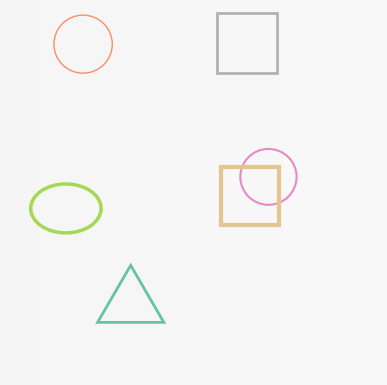[{"shape": "triangle", "thickness": 2, "radius": 0.49, "center": [0.337, 0.212]}, {"shape": "circle", "thickness": 1, "radius": 0.38, "center": [0.214, 0.885]}, {"shape": "circle", "thickness": 1.5, "radius": 0.36, "center": [0.693, 0.541]}, {"shape": "oval", "thickness": 2.5, "radius": 0.45, "center": [0.17, 0.459]}, {"shape": "square", "thickness": 3, "radius": 0.38, "center": [0.646, 0.491]}, {"shape": "square", "thickness": 2, "radius": 0.39, "center": [0.637, 0.888]}]